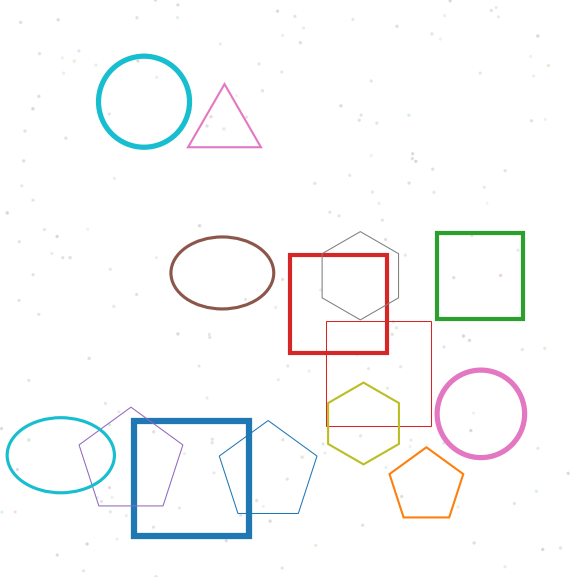[{"shape": "square", "thickness": 3, "radius": 0.5, "center": [0.332, 0.17]}, {"shape": "pentagon", "thickness": 0.5, "radius": 0.44, "center": [0.464, 0.182]}, {"shape": "pentagon", "thickness": 1, "radius": 0.34, "center": [0.738, 0.157]}, {"shape": "square", "thickness": 2, "radius": 0.37, "center": [0.831, 0.521]}, {"shape": "square", "thickness": 2, "radius": 0.42, "center": [0.586, 0.473]}, {"shape": "square", "thickness": 0.5, "radius": 0.45, "center": [0.655, 0.352]}, {"shape": "pentagon", "thickness": 0.5, "radius": 0.47, "center": [0.227, 0.2]}, {"shape": "oval", "thickness": 1.5, "radius": 0.45, "center": [0.385, 0.526]}, {"shape": "triangle", "thickness": 1, "radius": 0.36, "center": [0.389, 0.781]}, {"shape": "circle", "thickness": 2.5, "radius": 0.38, "center": [0.833, 0.283]}, {"shape": "hexagon", "thickness": 0.5, "radius": 0.38, "center": [0.624, 0.522]}, {"shape": "hexagon", "thickness": 1, "radius": 0.35, "center": [0.629, 0.266]}, {"shape": "oval", "thickness": 1.5, "radius": 0.46, "center": [0.105, 0.211]}, {"shape": "circle", "thickness": 2.5, "radius": 0.39, "center": [0.249, 0.823]}]